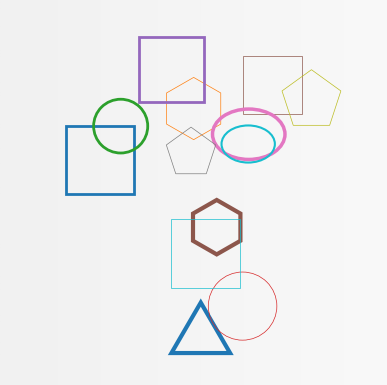[{"shape": "square", "thickness": 2, "radius": 0.44, "center": [0.258, 0.584]}, {"shape": "triangle", "thickness": 3, "radius": 0.44, "center": [0.518, 0.127]}, {"shape": "hexagon", "thickness": 0.5, "radius": 0.4, "center": [0.5, 0.718]}, {"shape": "circle", "thickness": 2, "radius": 0.35, "center": [0.311, 0.672]}, {"shape": "circle", "thickness": 0.5, "radius": 0.44, "center": [0.626, 0.205]}, {"shape": "square", "thickness": 2, "radius": 0.42, "center": [0.442, 0.82]}, {"shape": "square", "thickness": 0.5, "radius": 0.38, "center": [0.703, 0.779]}, {"shape": "hexagon", "thickness": 3, "radius": 0.35, "center": [0.559, 0.41]}, {"shape": "oval", "thickness": 2.5, "radius": 0.47, "center": [0.642, 0.651]}, {"shape": "pentagon", "thickness": 0.5, "radius": 0.33, "center": [0.493, 0.603]}, {"shape": "pentagon", "thickness": 0.5, "radius": 0.4, "center": [0.804, 0.739]}, {"shape": "oval", "thickness": 1.5, "radius": 0.34, "center": [0.641, 0.626]}, {"shape": "square", "thickness": 0.5, "radius": 0.44, "center": [0.531, 0.341]}]